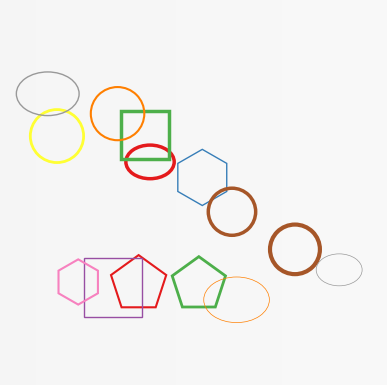[{"shape": "pentagon", "thickness": 1.5, "radius": 0.37, "center": [0.358, 0.262]}, {"shape": "oval", "thickness": 2.5, "radius": 0.31, "center": [0.387, 0.579]}, {"shape": "hexagon", "thickness": 1, "radius": 0.36, "center": [0.522, 0.539]}, {"shape": "square", "thickness": 2.5, "radius": 0.31, "center": [0.374, 0.65]}, {"shape": "pentagon", "thickness": 2, "radius": 0.36, "center": [0.513, 0.261]}, {"shape": "square", "thickness": 1, "radius": 0.38, "center": [0.292, 0.253]}, {"shape": "circle", "thickness": 1.5, "radius": 0.35, "center": [0.303, 0.705]}, {"shape": "oval", "thickness": 0.5, "radius": 0.42, "center": [0.61, 0.221]}, {"shape": "circle", "thickness": 2, "radius": 0.34, "center": [0.147, 0.647]}, {"shape": "circle", "thickness": 3, "radius": 0.32, "center": [0.761, 0.352]}, {"shape": "circle", "thickness": 2.5, "radius": 0.31, "center": [0.599, 0.45]}, {"shape": "hexagon", "thickness": 1.5, "radius": 0.29, "center": [0.202, 0.268]}, {"shape": "oval", "thickness": 0.5, "radius": 0.3, "center": [0.875, 0.299]}, {"shape": "oval", "thickness": 1, "radius": 0.4, "center": [0.123, 0.756]}]